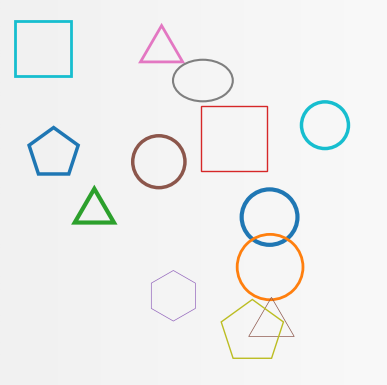[{"shape": "pentagon", "thickness": 2.5, "radius": 0.33, "center": [0.138, 0.602]}, {"shape": "circle", "thickness": 3, "radius": 0.36, "center": [0.696, 0.436]}, {"shape": "circle", "thickness": 2, "radius": 0.42, "center": [0.697, 0.306]}, {"shape": "triangle", "thickness": 3, "radius": 0.29, "center": [0.243, 0.451]}, {"shape": "square", "thickness": 1, "radius": 0.43, "center": [0.604, 0.64]}, {"shape": "hexagon", "thickness": 0.5, "radius": 0.33, "center": [0.447, 0.232]}, {"shape": "circle", "thickness": 2.5, "radius": 0.34, "center": [0.41, 0.58]}, {"shape": "triangle", "thickness": 0.5, "radius": 0.34, "center": [0.701, 0.16]}, {"shape": "triangle", "thickness": 2, "radius": 0.31, "center": [0.417, 0.871]}, {"shape": "oval", "thickness": 1.5, "radius": 0.39, "center": [0.524, 0.791]}, {"shape": "pentagon", "thickness": 1, "radius": 0.42, "center": [0.651, 0.138]}, {"shape": "circle", "thickness": 2.5, "radius": 0.3, "center": [0.839, 0.675]}, {"shape": "square", "thickness": 2, "radius": 0.36, "center": [0.112, 0.874]}]